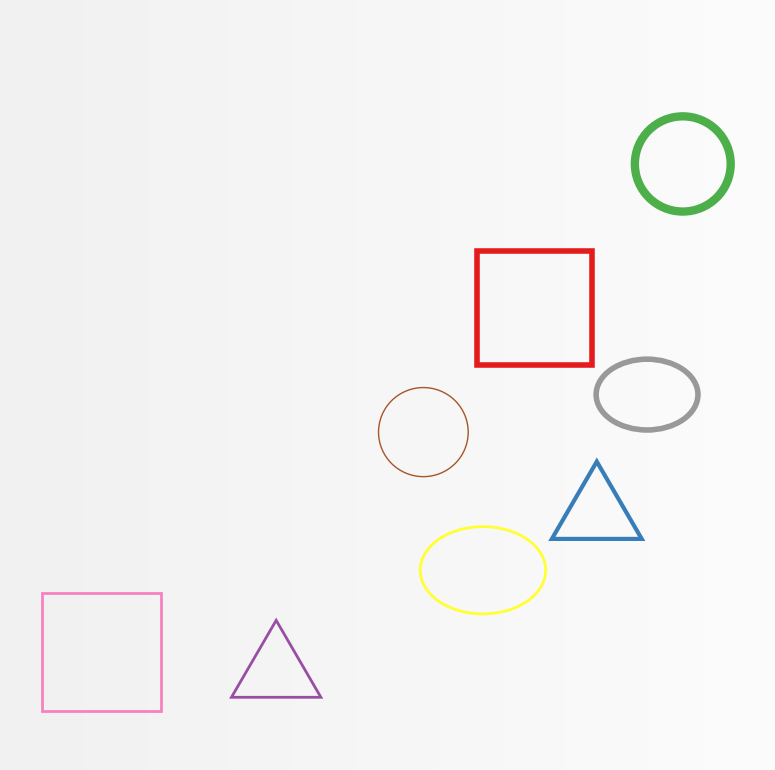[{"shape": "square", "thickness": 2, "radius": 0.37, "center": [0.69, 0.6]}, {"shape": "triangle", "thickness": 1.5, "radius": 0.33, "center": [0.77, 0.334]}, {"shape": "circle", "thickness": 3, "radius": 0.31, "center": [0.881, 0.787]}, {"shape": "triangle", "thickness": 1, "radius": 0.33, "center": [0.356, 0.128]}, {"shape": "oval", "thickness": 1, "radius": 0.4, "center": [0.623, 0.259]}, {"shape": "circle", "thickness": 0.5, "radius": 0.29, "center": [0.546, 0.439]}, {"shape": "square", "thickness": 1, "radius": 0.38, "center": [0.13, 0.153]}, {"shape": "oval", "thickness": 2, "radius": 0.33, "center": [0.835, 0.488]}]